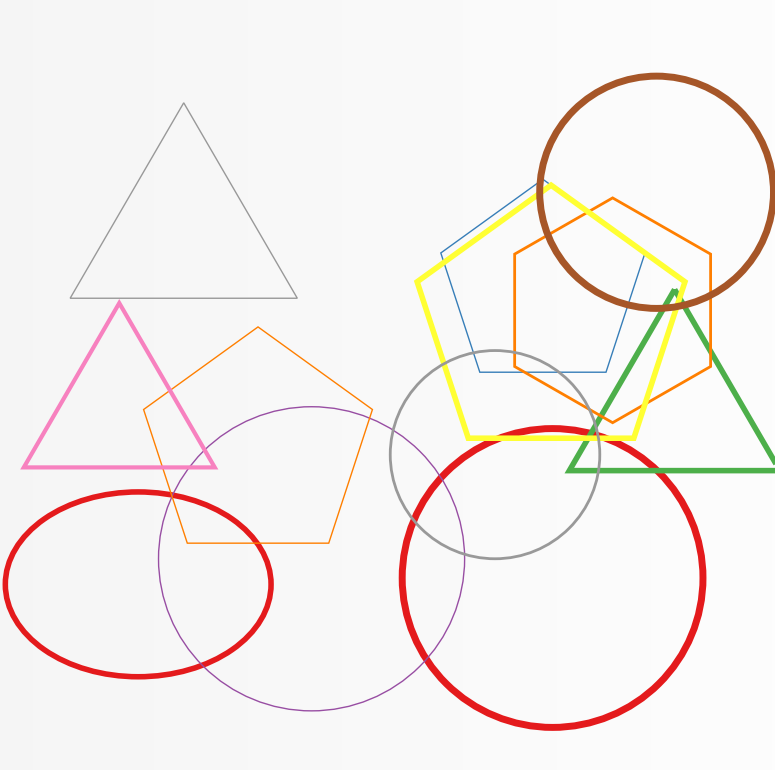[{"shape": "circle", "thickness": 2.5, "radius": 0.97, "center": [0.713, 0.249]}, {"shape": "oval", "thickness": 2, "radius": 0.86, "center": [0.178, 0.241]}, {"shape": "pentagon", "thickness": 0.5, "radius": 0.69, "center": [0.701, 0.629]}, {"shape": "triangle", "thickness": 2, "radius": 0.78, "center": [0.87, 0.467]}, {"shape": "circle", "thickness": 0.5, "radius": 0.99, "center": [0.402, 0.274]}, {"shape": "pentagon", "thickness": 0.5, "radius": 0.78, "center": [0.333, 0.42]}, {"shape": "hexagon", "thickness": 1, "radius": 0.73, "center": [0.79, 0.597]}, {"shape": "pentagon", "thickness": 2, "radius": 0.91, "center": [0.711, 0.578]}, {"shape": "circle", "thickness": 2.5, "radius": 0.75, "center": [0.847, 0.75]}, {"shape": "triangle", "thickness": 1.5, "radius": 0.71, "center": [0.154, 0.464]}, {"shape": "circle", "thickness": 1, "radius": 0.68, "center": [0.639, 0.41]}, {"shape": "triangle", "thickness": 0.5, "radius": 0.85, "center": [0.237, 0.697]}]